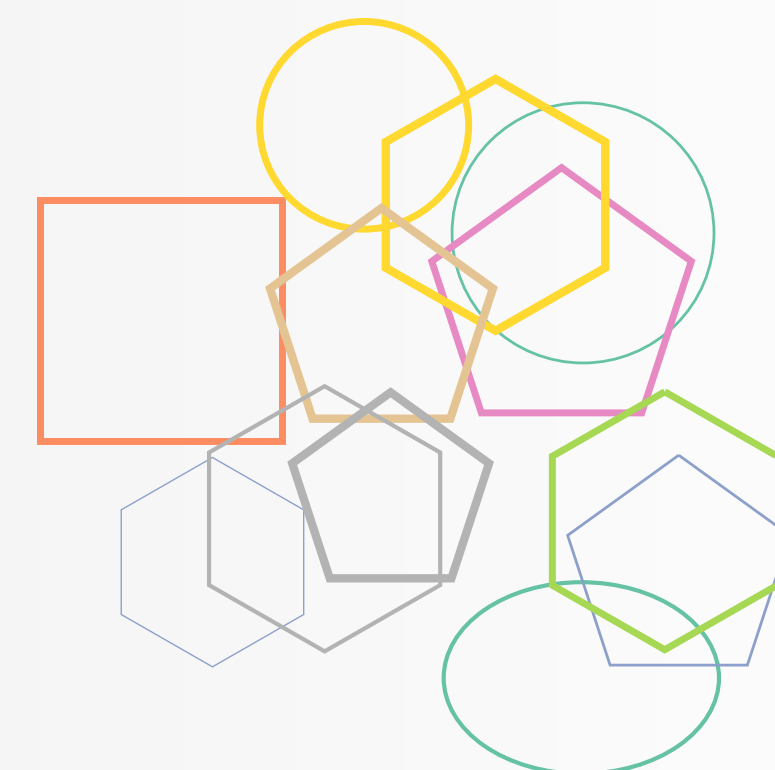[{"shape": "circle", "thickness": 1, "radius": 0.84, "center": [0.752, 0.698]}, {"shape": "oval", "thickness": 1.5, "radius": 0.89, "center": [0.75, 0.12]}, {"shape": "square", "thickness": 2.5, "radius": 0.78, "center": [0.208, 0.584]}, {"shape": "pentagon", "thickness": 1, "radius": 0.75, "center": [0.876, 0.258]}, {"shape": "hexagon", "thickness": 0.5, "radius": 0.68, "center": [0.274, 0.27]}, {"shape": "pentagon", "thickness": 2.5, "radius": 0.88, "center": [0.725, 0.606]}, {"shape": "hexagon", "thickness": 2.5, "radius": 0.84, "center": [0.858, 0.324]}, {"shape": "circle", "thickness": 2.5, "radius": 0.67, "center": [0.47, 0.837]}, {"shape": "hexagon", "thickness": 3, "radius": 0.82, "center": [0.639, 0.734]}, {"shape": "pentagon", "thickness": 3, "radius": 0.76, "center": [0.492, 0.579]}, {"shape": "hexagon", "thickness": 1.5, "radius": 0.86, "center": [0.419, 0.326]}, {"shape": "pentagon", "thickness": 3, "radius": 0.67, "center": [0.504, 0.357]}]